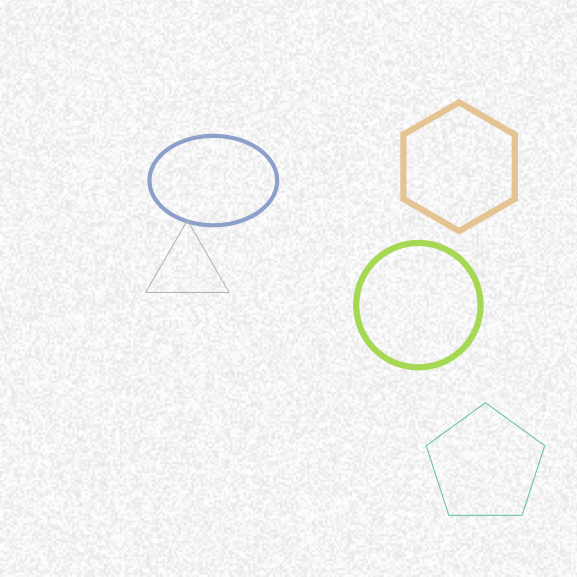[{"shape": "pentagon", "thickness": 0.5, "radius": 0.54, "center": [0.841, 0.194]}, {"shape": "oval", "thickness": 2, "radius": 0.55, "center": [0.369, 0.686]}, {"shape": "circle", "thickness": 3, "radius": 0.54, "center": [0.725, 0.471]}, {"shape": "hexagon", "thickness": 3, "radius": 0.56, "center": [0.795, 0.71]}, {"shape": "triangle", "thickness": 0.5, "radius": 0.42, "center": [0.324, 0.534]}]